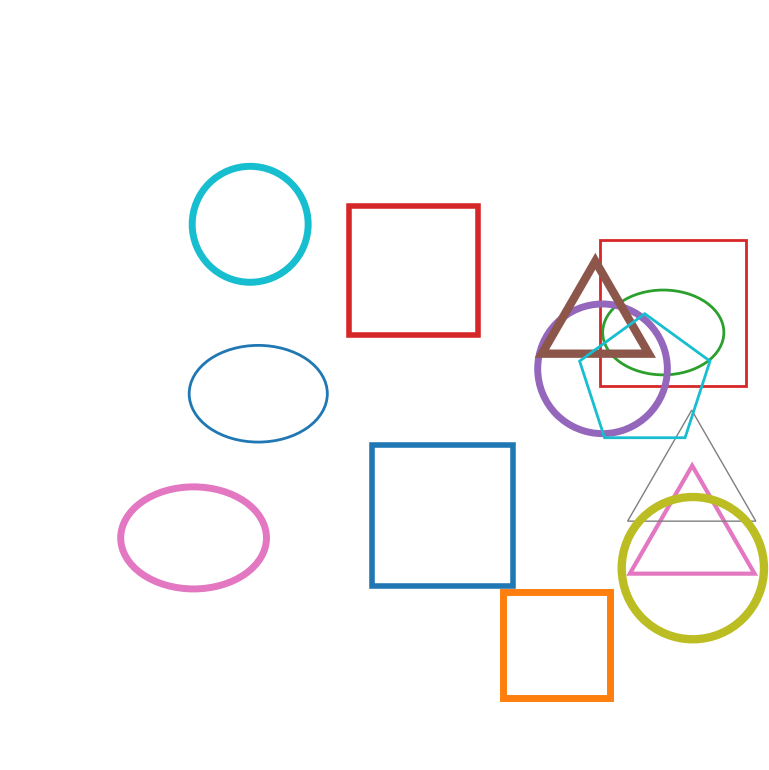[{"shape": "square", "thickness": 2, "radius": 0.46, "center": [0.574, 0.33]}, {"shape": "oval", "thickness": 1, "radius": 0.45, "center": [0.335, 0.489]}, {"shape": "square", "thickness": 2.5, "radius": 0.35, "center": [0.723, 0.162]}, {"shape": "oval", "thickness": 1, "radius": 0.39, "center": [0.861, 0.568]}, {"shape": "square", "thickness": 1, "radius": 0.47, "center": [0.874, 0.593]}, {"shape": "square", "thickness": 2, "radius": 0.42, "center": [0.537, 0.649]}, {"shape": "circle", "thickness": 2.5, "radius": 0.42, "center": [0.782, 0.521]}, {"shape": "triangle", "thickness": 3, "radius": 0.4, "center": [0.773, 0.581]}, {"shape": "triangle", "thickness": 1.5, "radius": 0.47, "center": [0.899, 0.302]}, {"shape": "oval", "thickness": 2.5, "radius": 0.47, "center": [0.251, 0.301]}, {"shape": "triangle", "thickness": 0.5, "radius": 0.48, "center": [0.898, 0.371]}, {"shape": "circle", "thickness": 3, "radius": 0.46, "center": [0.9, 0.262]}, {"shape": "circle", "thickness": 2.5, "radius": 0.38, "center": [0.325, 0.709]}, {"shape": "pentagon", "thickness": 1, "radius": 0.45, "center": [0.837, 0.504]}]